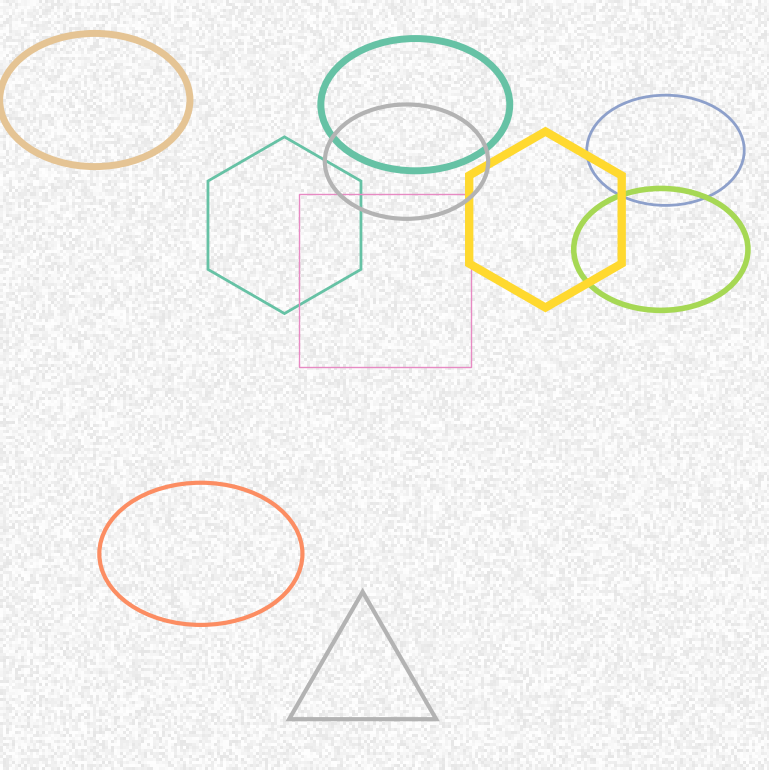[{"shape": "oval", "thickness": 2.5, "radius": 0.61, "center": [0.539, 0.864]}, {"shape": "hexagon", "thickness": 1, "radius": 0.57, "center": [0.369, 0.708]}, {"shape": "oval", "thickness": 1.5, "radius": 0.66, "center": [0.261, 0.281]}, {"shape": "oval", "thickness": 1, "radius": 0.51, "center": [0.864, 0.805]}, {"shape": "square", "thickness": 0.5, "radius": 0.56, "center": [0.5, 0.636]}, {"shape": "oval", "thickness": 2, "radius": 0.57, "center": [0.858, 0.676]}, {"shape": "hexagon", "thickness": 3, "radius": 0.57, "center": [0.708, 0.715]}, {"shape": "oval", "thickness": 2.5, "radius": 0.62, "center": [0.123, 0.87]}, {"shape": "triangle", "thickness": 1.5, "radius": 0.55, "center": [0.471, 0.121]}, {"shape": "oval", "thickness": 1.5, "radius": 0.53, "center": [0.528, 0.79]}]